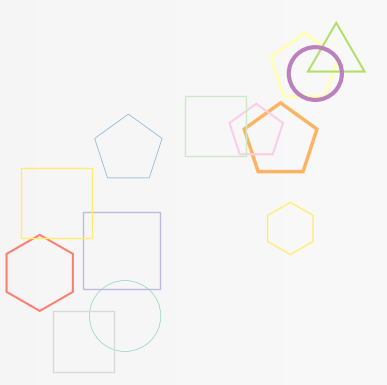[{"shape": "circle", "thickness": 0.5, "radius": 0.46, "center": [0.323, 0.179]}, {"shape": "pentagon", "thickness": 2, "radius": 0.46, "center": [0.786, 0.823]}, {"shape": "square", "thickness": 1, "radius": 0.5, "center": [0.313, 0.349]}, {"shape": "hexagon", "thickness": 1.5, "radius": 0.49, "center": [0.103, 0.291]}, {"shape": "pentagon", "thickness": 0.5, "radius": 0.46, "center": [0.331, 0.612]}, {"shape": "pentagon", "thickness": 2.5, "radius": 0.49, "center": [0.724, 0.634]}, {"shape": "triangle", "thickness": 1.5, "radius": 0.42, "center": [0.868, 0.856]}, {"shape": "pentagon", "thickness": 1.5, "radius": 0.36, "center": [0.661, 0.658]}, {"shape": "square", "thickness": 1, "radius": 0.39, "center": [0.215, 0.112]}, {"shape": "circle", "thickness": 3, "radius": 0.34, "center": [0.814, 0.809]}, {"shape": "square", "thickness": 1, "radius": 0.39, "center": [0.556, 0.672]}, {"shape": "square", "thickness": 1, "radius": 0.45, "center": [0.145, 0.472]}, {"shape": "hexagon", "thickness": 1, "radius": 0.34, "center": [0.749, 0.407]}]